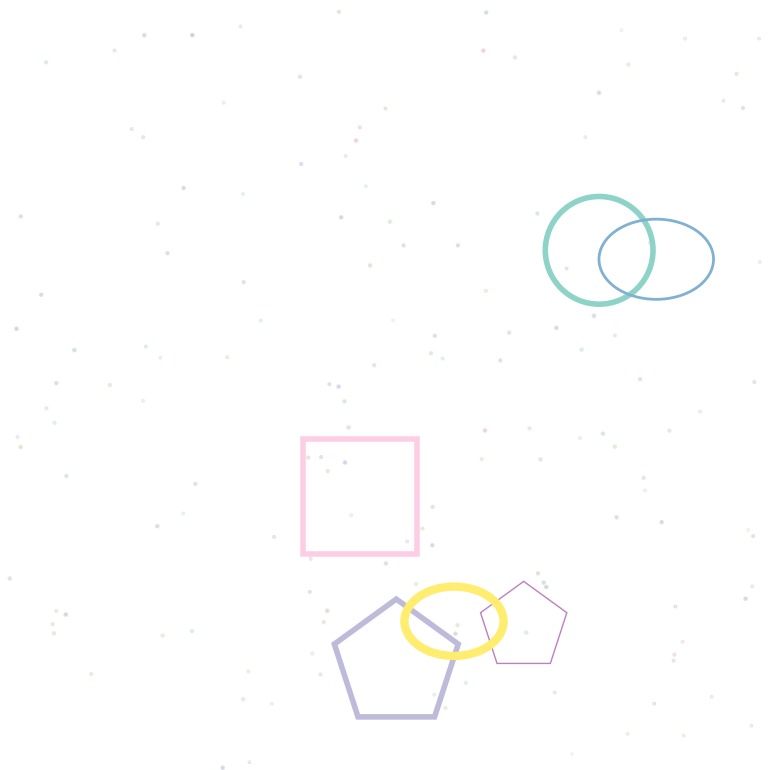[{"shape": "circle", "thickness": 2, "radius": 0.35, "center": [0.778, 0.675]}, {"shape": "pentagon", "thickness": 2, "radius": 0.42, "center": [0.515, 0.137]}, {"shape": "oval", "thickness": 1, "radius": 0.37, "center": [0.852, 0.663]}, {"shape": "square", "thickness": 2, "radius": 0.37, "center": [0.468, 0.355]}, {"shape": "pentagon", "thickness": 0.5, "radius": 0.29, "center": [0.68, 0.186]}, {"shape": "oval", "thickness": 3, "radius": 0.32, "center": [0.59, 0.193]}]